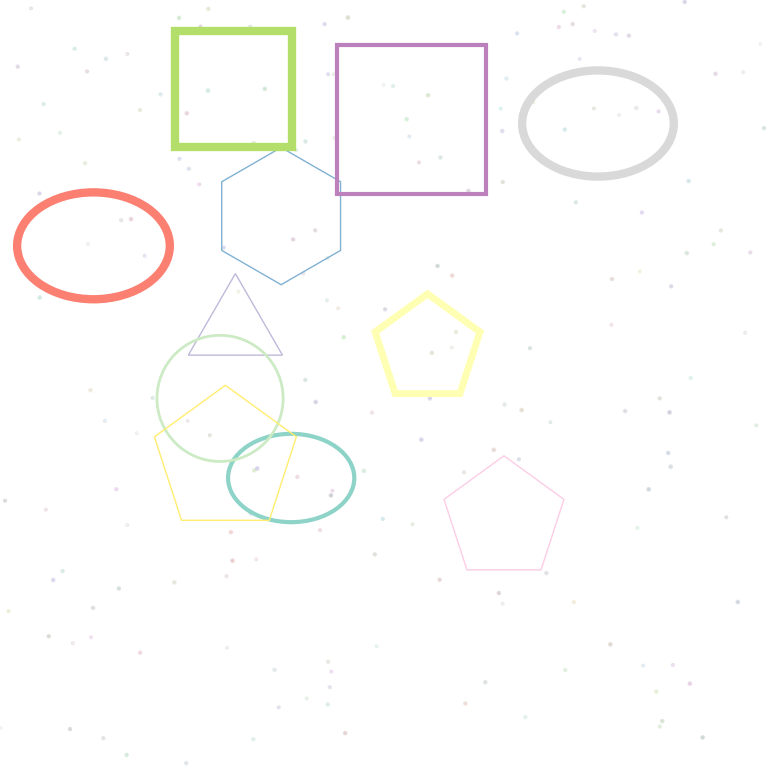[{"shape": "oval", "thickness": 1.5, "radius": 0.41, "center": [0.378, 0.379]}, {"shape": "pentagon", "thickness": 2.5, "radius": 0.36, "center": [0.555, 0.547]}, {"shape": "triangle", "thickness": 0.5, "radius": 0.35, "center": [0.306, 0.574]}, {"shape": "oval", "thickness": 3, "radius": 0.5, "center": [0.121, 0.681]}, {"shape": "hexagon", "thickness": 0.5, "radius": 0.45, "center": [0.365, 0.719]}, {"shape": "square", "thickness": 3, "radius": 0.38, "center": [0.303, 0.884]}, {"shape": "pentagon", "thickness": 0.5, "radius": 0.41, "center": [0.655, 0.326]}, {"shape": "oval", "thickness": 3, "radius": 0.49, "center": [0.777, 0.84]}, {"shape": "square", "thickness": 1.5, "radius": 0.48, "center": [0.534, 0.845]}, {"shape": "circle", "thickness": 1, "radius": 0.41, "center": [0.286, 0.483]}, {"shape": "pentagon", "thickness": 0.5, "radius": 0.48, "center": [0.293, 0.403]}]